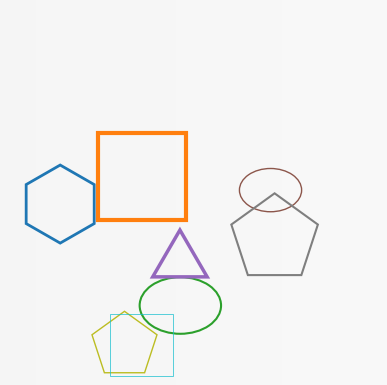[{"shape": "hexagon", "thickness": 2, "radius": 0.51, "center": [0.155, 0.47]}, {"shape": "square", "thickness": 3, "radius": 0.57, "center": [0.366, 0.542]}, {"shape": "oval", "thickness": 1.5, "radius": 0.53, "center": [0.465, 0.207]}, {"shape": "triangle", "thickness": 2.5, "radius": 0.41, "center": [0.464, 0.321]}, {"shape": "oval", "thickness": 1, "radius": 0.4, "center": [0.698, 0.506]}, {"shape": "pentagon", "thickness": 1.5, "radius": 0.59, "center": [0.709, 0.38]}, {"shape": "pentagon", "thickness": 1, "radius": 0.44, "center": [0.321, 0.103]}, {"shape": "square", "thickness": 0.5, "radius": 0.41, "center": [0.364, 0.104]}]